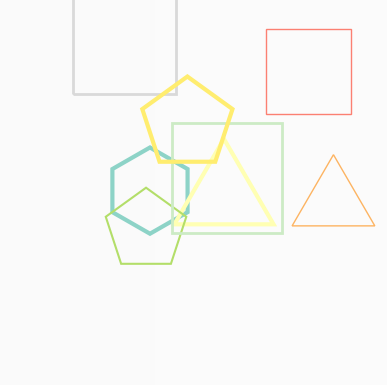[{"shape": "hexagon", "thickness": 3, "radius": 0.56, "center": [0.387, 0.505]}, {"shape": "triangle", "thickness": 3, "radius": 0.74, "center": [0.578, 0.491]}, {"shape": "square", "thickness": 1, "radius": 0.55, "center": [0.796, 0.813]}, {"shape": "triangle", "thickness": 1, "radius": 0.62, "center": [0.861, 0.475]}, {"shape": "pentagon", "thickness": 1.5, "radius": 0.55, "center": [0.377, 0.403]}, {"shape": "square", "thickness": 2, "radius": 0.67, "center": [0.321, 0.889]}, {"shape": "square", "thickness": 2, "radius": 0.71, "center": [0.586, 0.537]}, {"shape": "pentagon", "thickness": 3, "radius": 0.61, "center": [0.484, 0.679]}]